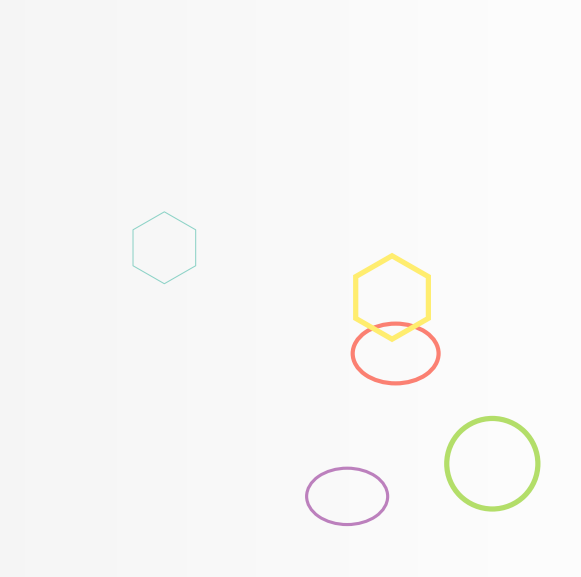[{"shape": "hexagon", "thickness": 0.5, "radius": 0.31, "center": [0.283, 0.57]}, {"shape": "oval", "thickness": 2, "radius": 0.37, "center": [0.681, 0.387]}, {"shape": "circle", "thickness": 2.5, "radius": 0.39, "center": [0.847, 0.196]}, {"shape": "oval", "thickness": 1.5, "radius": 0.35, "center": [0.597, 0.14]}, {"shape": "hexagon", "thickness": 2.5, "radius": 0.36, "center": [0.674, 0.484]}]